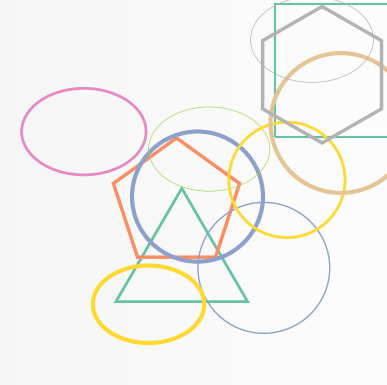[{"shape": "triangle", "thickness": 2, "radius": 0.98, "center": [0.469, 0.315]}, {"shape": "square", "thickness": 1.5, "radius": 0.86, "center": [0.883, 0.818]}, {"shape": "pentagon", "thickness": 2.5, "radius": 0.86, "center": [0.456, 0.471]}, {"shape": "circle", "thickness": 3, "radius": 0.85, "center": [0.51, 0.489]}, {"shape": "circle", "thickness": 1, "radius": 0.85, "center": [0.681, 0.304]}, {"shape": "oval", "thickness": 2, "radius": 0.8, "center": [0.216, 0.658]}, {"shape": "oval", "thickness": 0.5, "radius": 0.78, "center": [0.54, 0.613]}, {"shape": "oval", "thickness": 3, "radius": 0.72, "center": [0.383, 0.21]}, {"shape": "circle", "thickness": 2, "radius": 0.75, "center": [0.74, 0.533]}, {"shape": "circle", "thickness": 3, "radius": 0.91, "center": [0.88, 0.68]}, {"shape": "hexagon", "thickness": 2.5, "radius": 0.89, "center": [0.831, 0.806]}, {"shape": "oval", "thickness": 0.5, "radius": 0.79, "center": [0.805, 0.897]}]